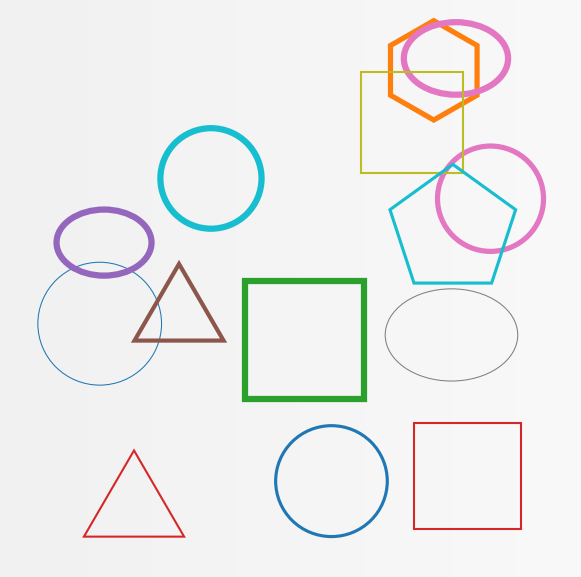[{"shape": "circle", "thickness": 1.5, "radius": 0.48, "center": [0.57, 0.166]}, {"shape": "circle", "thickness": 0.5, "radius": 0.53, "center": [0.172, 0.439]}, {"shape": "hexagon", "thickness": 2.5, "radius": 0.43, "center": [0.746, 0.877]}, {"shape": "square", "thickness": 3, "radius": 0.51, "center": [0.524, 0.41]}, {"shape": "triangle", "thickness": 1, "radius": 0.5, "center": [0.231, 0.12]}, {"shape": "square", "thickness": 1, "radius": 0.46, "center": [0.804, 0.175]}, {"shape": "oval", "thickness": 3, "radius": 0.41, "center": [0.179, 0.579]}, {"shape": "triangle", "thickness": 2, "radius": 0.44, "center": [0.308, 0.454]}, {"shape": "oval", "thickness": 3, "radius": 0.45, "center": [0.784, 0.898]}, {"shape": "circle", "thickness": 2.5, "radius": 0.46, "center": [0.844, 0.655]}, {"shape": "oval", "thickness": 0.5, "radius": 0.57, "center": [0.777, 0.419]}, {"shape": "square", "thickness": 1, "radius": 0.44, "center": [0.708, 0.787]}, {"shape": "circle", "thickness": 3, "radius": 0.44, "center": [0.363, 0.69]}, {"shape": "pentagon", "thickness": 1.5, "radius": 0.57, "center": [0.779, 0.601]}]